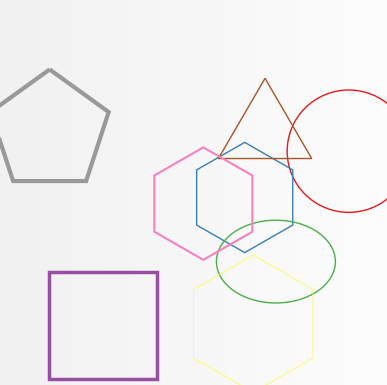[{"shape": "circle", "thickness": 1, "radius": 0.79, "center": [0.9, 0.607]}, {"shape": "hexagon", "thickness": 1, "radius": 0.72, "center": [0.631, 0.487]}, {"shape": "oval", "thickness": 1, "radius": 0.77, "center": [0.712, 0.321]}, {"shape": "square", "thickness": 2.5, "radius": 0.69, "center": [0.265, 0.154]}, {"shape": "hexagon", "thickness": 0.5, "radius": 0.89, "center": [0.653, 0.159]}, {"shape": "triangle", "thickness": 1, "radius": 0.69, "center": [0.684, 0.658]}, {"shape": "hexagon", "thickness": 1.5, "radius": 0.73, "center": [0.525, 0.471]}, {"shape": "pentagon", "thickness": 3, "radius": 0.8, "center": [0.128, 0.659]}]